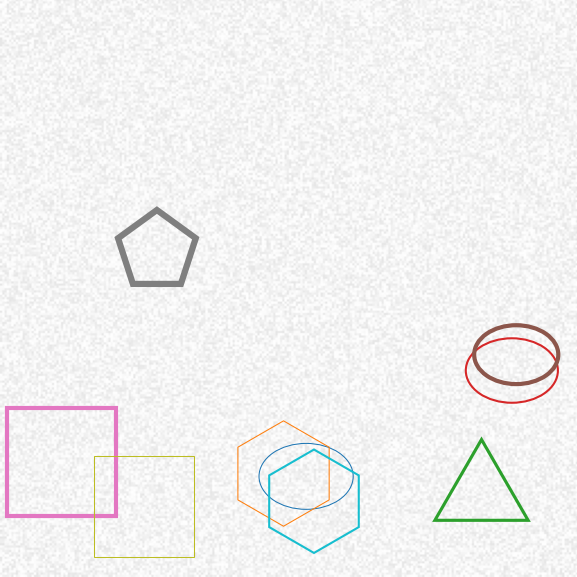[{"shape": "oval", "thickness": 0.5, "radius": 0.41, "center": [0.53, 0.174]}, {"shape": "hexagon", "thickness": 0.5, "radius": 0.46, "center": [0.491, 0.179]}, {"shape": "triangle", "thickness": 1.5, "radius": 0.47, "center": [0.834, 0.145]}, {"shape": "oval", "thickness": 1, "radius": 0.4, "center": [0.886, 0.358]}, {"shape": "oval", "thickness": 2, "radius": 0.36, "center": [0.894, 0.385]}, {"shape": "square", "thickness": 2, "radius": 0.47, "center": [0.107, 0.199]}, {"shape": "pentagon", "thickness": 3, "radius": 0.35, "center": [0.272, 0.565]}, {"shape": "square", "thickness": 0.5, "radius": 0.43, "center": [0.249, 0.122]}, {"shape": "hexagon", "thickness": 1, "radius": 0.45, "center": [0.544, 0.131]}]